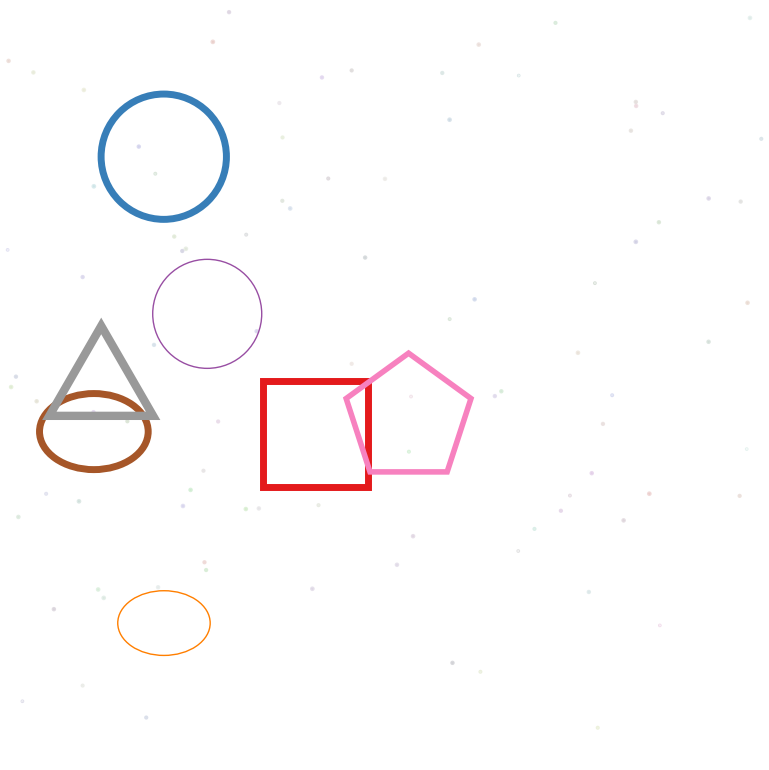[{"shape": "square", "thickness": 2.5, "radius": 0.34, "center": [0.41, 0.436]}, {"shape": "circle", "thickness": 2.5, "radius": 0.41, "center": [0.213, 0.796]}, {"shape": "circle", "thickness": 0.5, "radius": 0.35, "center": [0.269, 0.592]}, {"shape": "oval", "thickness": 0.5, "radius": 0.3, "center": [0.213, 0.191]}, {"shape": "oval", "thickness": 2.5, "radius": 0.35, "center": [0.122, 0.439]}, {"shape": "pentagon", "thickness": 2, "radius": 0.43, "center": [0.531, 0.456]}, {"shape": "triangle", "thickness": 3, "radius": 0.39, "center": [0.131, 0.499]}]